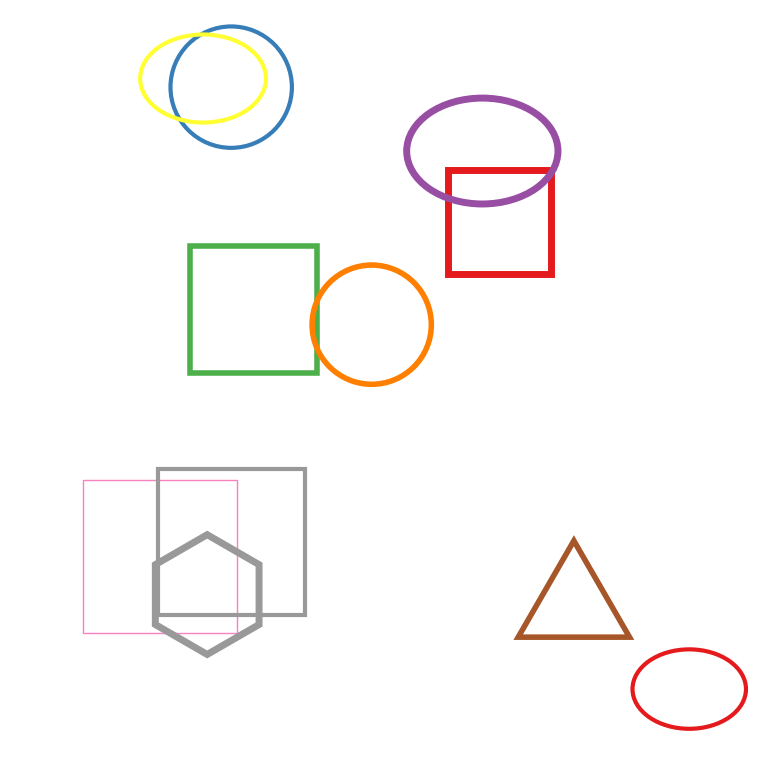[{"shape": "square", "thickness": 2.5, "radius": 0.34, "center": [0.649, 0.712]}, {"shape": "oval", "thickness": 1.5, "radius": 0.37, "center": [0.895, 0.105]}, {"shape": "circle", "thickness": 1.5, "radius": 0.39, "center": [0.3, 0.887]}, {"shape": "square", "thickness": 2, "radius": 0.41, "center": [0.329, 0.598]}, {"shape": "oval", "thickness": 2.5, "radius": 0.49, "center": [0.626, 0.804]}, {"shape": "circle", "thickness": 2, "radius": 0.39, "center": [0.483, 0.578]}, {"shape": "oval", "thickness": 1.5, "radius": 0.41, "center": [0.264, 0.898]}, {"shape": "triangle", "thickness": 2, "radius": 0.42, "center": [0.745, 0.214]}, {"shape": "square", "thickness": 0.5, "radius": 0.5, "center": [0.208, 0.278]}, {"shape": "hexagon", "thickness": 2.5, "radius": 0.39, "center": [0.269, 0.228]}, {"shape": "square", "thickness": 1.5, "radius": 0.48, "center": [0.301, 0.296]}]